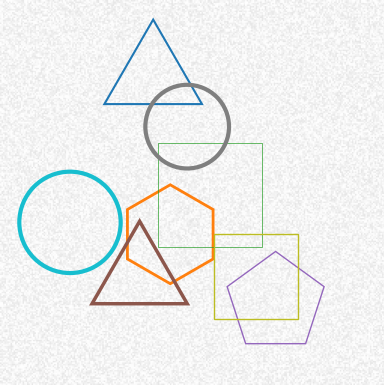[{"shape": "triangle", "thickness": 1.5, "radius": 0.73, "center": [0.398, 0.803]}, {"shape": "hexagon", "thickness": 2, "radius": 0.64, "center": [0.442, 0.392]}, {"shape": "square", "thickness": 0.5, "radius": 0.67, "center": [0.545, 0.494]}, {"shape": "pentagon", "thickness": 1, "radius": 0.66, "center": [0.716, 0.214]}, {"shape": "triangle", "thickness": 2.5, "radius": 0.71, "center": [0.363, 0.282]}, {"shape": "circle", "thickness": 3, "radius": 0.54, "center": [0.486, 0.671]}, {"shape": "square", "thickness": 1, "radius": 0.55, "center": [0.665, 0.282]}, {"shape": "circle", "thickness": 3, "radius": 0.66, "center": [0.182, 0.422]}]